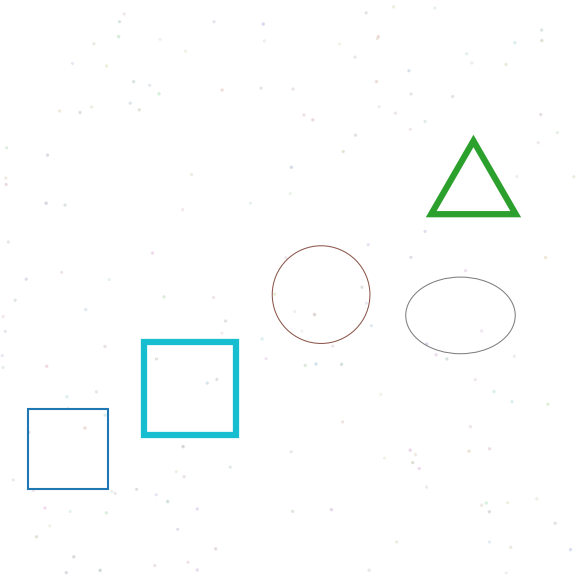[{"shape": "square", "thickness": 1, "radius": 0.35, "center": [0.117, 0.222]}, {"shape": "triangle", "thickness": 3, "radius": 0.42, "center": [0.82, 0.671]}, {"shape": "circle", "thickness": 0.5, "radius": 0.42, "center": [0.556, 0.489]}, {"shape": "oval", "thickness": 0.5, "radius": 0.47, "center": [0.797, 0.453]}, {"shape": "square", "thickness": 3, "radius": 0.4, "center": [0.328, 0.327]}]